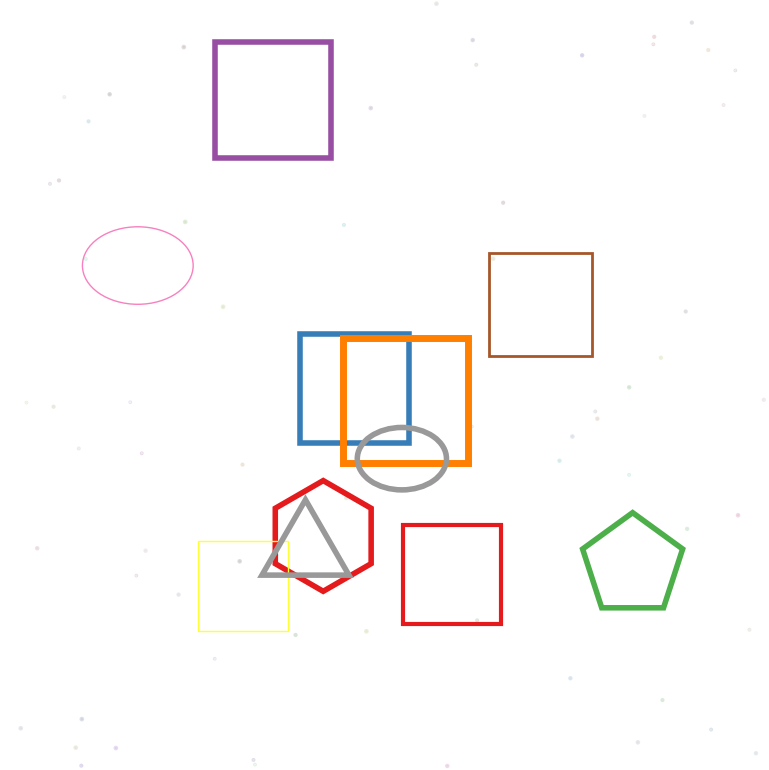[{"shape": "hexagon", "thickness": 2, "radius": 0.36, "center": [0.42, 0.304]}, {"shape": "square", "thickness": 1.5, "radius": 0.32, "center": [0.587, 0.254]}, {"shape": "square", "thickness": 2, "radius": 0.35, "center": [0.46, 0.496]}, {"shape": "pentagon", "thickness": 2, "radius": 0.34, "center": [0.822, 0.266]}, {"shape": "square", "thickness": 2, "radius": 0.38, "center": [0.354, 0.87]}, {"shape": "square", "thickness": 2.5, "radius": 0.41, "center": [0.526, 0.48]}, {"shape": "square", "thickness": 0.5, "radius": 0.29, "center": [0.316, 0.239]}, {"shape": "square", "thickness": 1, "radius": 0.34, "center": [0.702, 0.604]}, {"shape": "oval", "thickness": 0.5, "radius": 0.36, "center": [0.179, 0.655]}, {"shape": "triangle", "thickness": 2, "radius": 0.33, "center": [0.397, 0.286]}, {"shape": "oval", "thickness": 2, "radius": 0.29, "center": [0.522, 0.404]}]